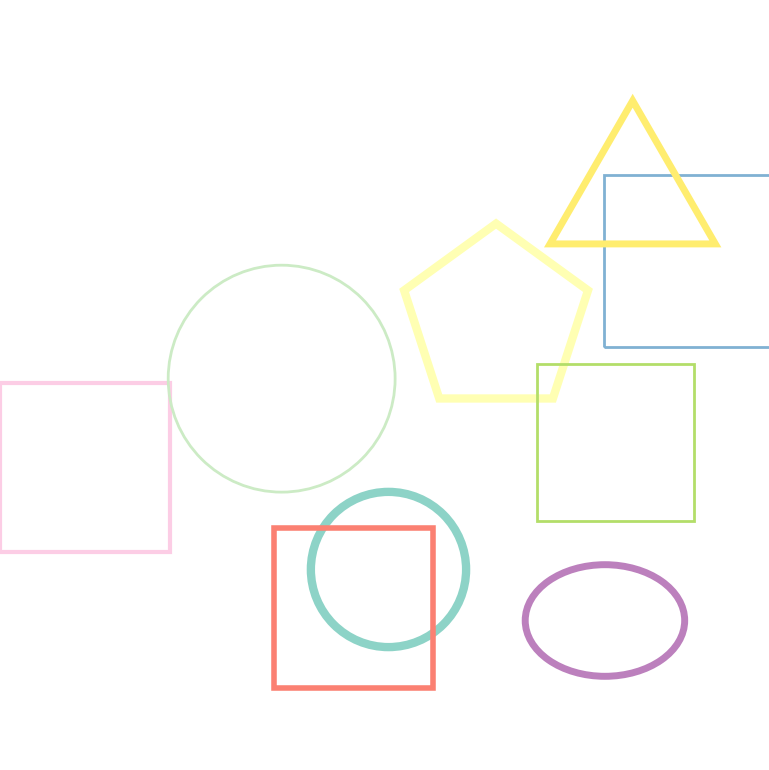[{"shape": "circle", "thickness": 3, "radius": 0.5, "center": [0.505, 0.26]}, {"shape": "pentagon", "thickness": 3, "radius": 0.63, "center": [0.644, 0.584]}, {"shape": "square", "thickness": 2, "radius": 0.52, "center": [0.459, 0.211]}, {"shape": "square", "thickness": 1, "radius": 0.56, "center": [0.897, 0.661]}, {"shape": "square", "thickness": 1, "radius": 0.51, "center": [0.8, 0.425]}, {"shape": "square", "thickness": 1.5, "radius": 0.55, "center": [0.111, 0.393]}, {"shape": "oval", "thickness": 2.5, "radius": 0.52, "center": [0.786, 0.194]}, {"shape": "circle", "thickness": 1, "radius": 0.74, "center": [0.366, 0.508]}, {"shape": "triangle", "thickness": 2.5, "radius": 0.62, "center": [0.822, 0.745]}]